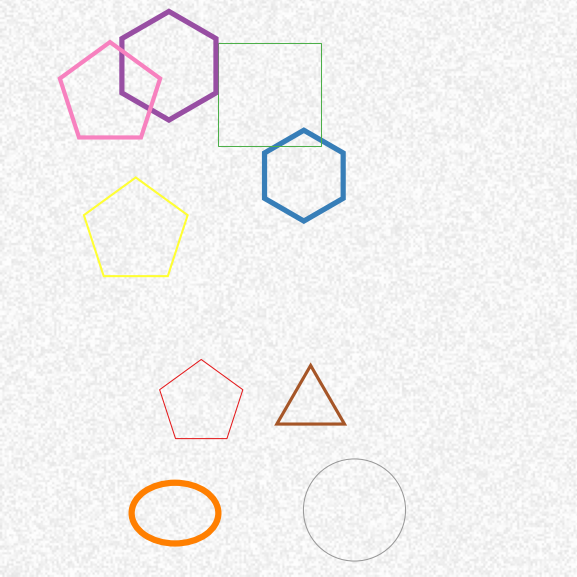[{"shape": "pentagon", "thickness": 0.5, "radius": 0.38, "center": [0.348, 0.301]}, {"shape": "hexagon", "thickness": 2.5, "radius": 0.39, "center": [0.526, 0.695]}, {"shape": "square", "thickness": 0.5, "radius": 0.44, "center": [0.467, 0.835]}, {"shape": "hexagon", "thickness": 2.5, "radius": 0.47, "center": [0.293, 0.885]}, {"shape": "oval", "thickness": 3, "radius": 0.38, "center": [0.303, 0.111]}, {"shape": "pentagon", "thickness": 1, "radius": 0.47, "center": [0.235, 0.597]}, {"shape": "triangle", "thickness": 1.5, "radius": 0.34, "center": [0.538, 0.299]}, {"shape": "pentagon", "thickness": 2, "radius": 0.46, "center": [0.19, 0.835]}, {"shape": "circle", "thickness": 0.5, "radius": 0.44, "center": [0.614, 0.116]}]